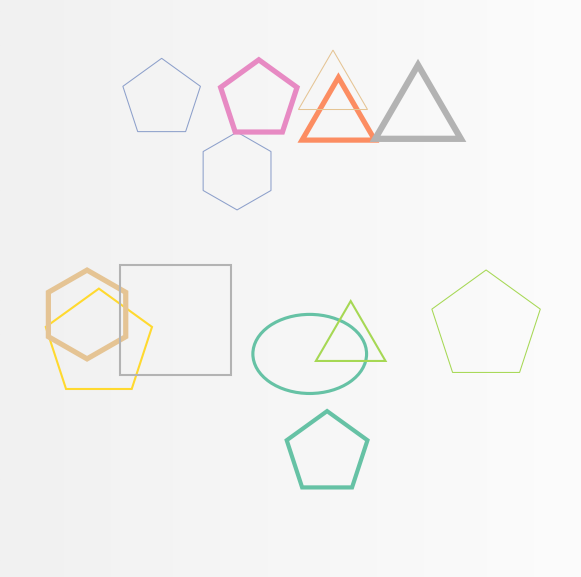[{"shape": "oval", "thickness": 1.5, "radius": 0.49, "center": [0.533, 0.386]}, {"shape": "pentagon", "thickness": 2, "radius": 0.37, "center": [0.563, 0.214]}, {"shape": "triangle", "thickness": 2.5, "radius": 0.36, "center": [0.582, 0.793]}, {"shape": "hexagon", "thickness": 0.5, "radius": 0.34, "center": [0.408, 0.703]}, {"shape": "pentagon", "thickness": 0.5, "radius": 0.35, "center": [0.278, 0.828]}, {"shape": "pentagon", "thickness": 2.5, "radius": 0.35, "center": [0.445, 0.826]}, {"shape": "pentagon", "thickness": 0.5, "radius": 0.49, "center": [0.836, 0.434]}, {"shape": "triangle", "thickness": 1, "radius": 0.35, "center": [0.603, 0.409]}, {"shape": "pentagon", "thickness": 1, "radius": 0.48, "center": [0.17, 0.403]}, {"shape": "hexagon", "thickness": 2.5, "radius": 0.38, "center": [0.15, 0.455]}, {"shape": "triangle", "thickness": 0.5, "radius": 0.34, "center": [0.573, 0.844]}, {"shape": "square", "thickness": 1, "radius": 0.48, "center": [0.302, 0.445]}, {"shape": "triangle", "thickness": 3, "radius": 0.43, "center": [0.719, 0.801]}]